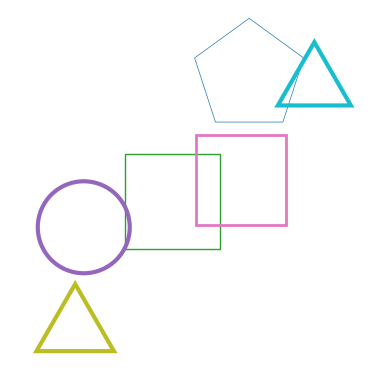[{"shape": "pentagon", "thickness": 0.5, "radius": 0.74, "center": [0.647, 0.803]}, {"shape": "square", "thickness": 1, "radius": 0.61, "center": [0.448, 0.477]}, {"shape": "circle", "thickness": 3, "radius": 0.6, "center": [0.218, 0.41]}, {"shape": "square", "thickness": 2, "radius": 0.58, "center": [0.626, 0.533]}, {"shape": "triangle", "thickness": 3, "radius": 0.58, "center": [0.195, 0.146]}, {"shape": "triangle", "thickness": 3, "radius": 0.55, "center": [0.816, 0.781]}]